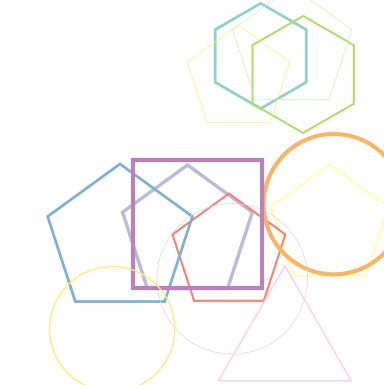[{"shape": "hexagon", "thickness": 2, "radius": 0.68, "center": [0.677, 0.855]}, {"shape": "pentagon", "thickness": 1.5, "radius": 0.8, "center": [0.856, 0.413]}, {"shape": "pentagon", "thickness": 2.5, "radius": 0.89, "center": [0.487, 0.394]}, {"shape": "pentagon", "thickness": 1.5, "radius": 0.77, "center": [0.595, 0.343]}, {"shape": "pentagon", "thickness": 2, "radius": 0.99, "center": [0.312, 0.377]}, {"shape": "circle", "thickness": 3, "radius": 0.91, "center": [0.867, 0.47]}, {"shape": "hexagon", "thickness": 1.5, "radius": 0.76, "center": [0.787, 0.807]}, {"shape": "triangle", "thickness": 1, "radius": 1.0, "center": [0.74, 0.11]}, {"shape": "circle", "thickness": 0.5, "radius": 0.98, "center": [0.603, 0.276]}, {"shape": "square", "thickness": 3, "radius": 0.83, "center": [0.513, 0.419]}, {"shape": "pentagon", "thickness": 0.5, "radius": 0.81, "center": [0.759, 0.873]}, {"shape": "pentagon", "thickness": 0.5, "radius": 0.7, "center": [0.62, 0.795]}, {"shape": "circle", "thickness": 1, "radius": 0.81, "center": [0.291, 0.145]}]